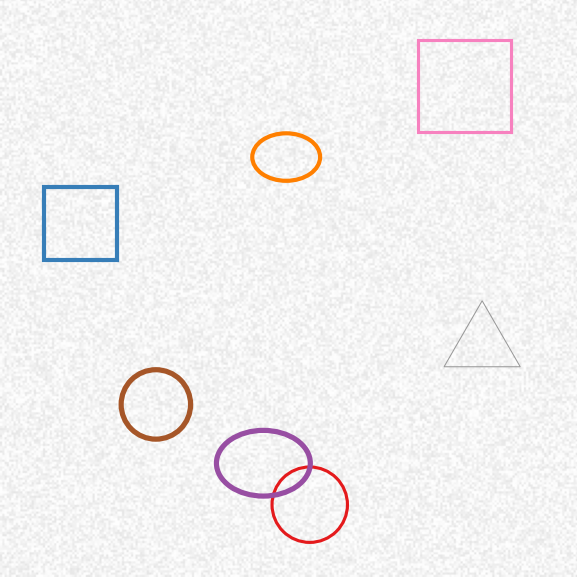[{"shape": "circle", "thickness": 1.5, "radius": 0.33, "center": [0.536, 0.125]}, {"shape": "square", "thickness": 2, "radius": 0.32, "center": [0.139, 0.613]}, {"shape": "oval", "thickness": 2.5, "radius": 0.41, "center": [0.456, 0.197]}, {"shape": "oval", "thickness": 2, "radius": 0.29, "center": [0.496, 0.727]}, {"shape": "circle", "thickness": 2.5, "radius": 0.3, "center": [0.27, 0.299]}, {"shape": "square", "thickness": 1.5, "radius": 0.4, "center": [0.805, 0.85]}, {"shape": "triangle", "thickness": 0.5, "radius": 0.38, "center": [0.835, 0.402]}]